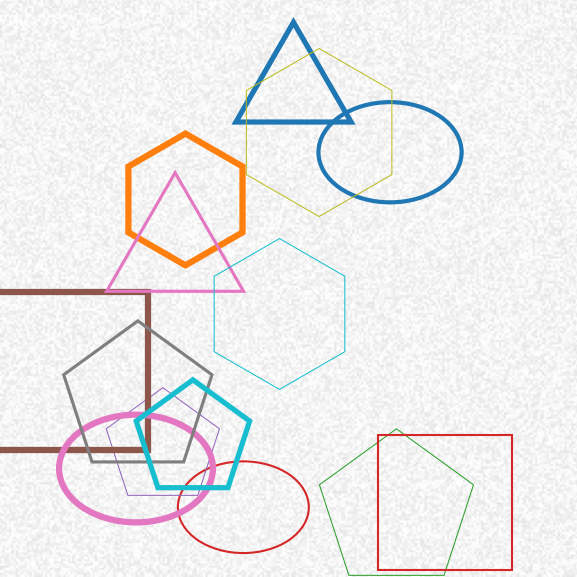[{"shape": "triangle", "thickness": 2.5, "radius": 0.58, "center": [0.508, 0.845]}, {"shape": "oval", "thickness": 2, "radius": 0.62, "center": [0.675, 0.736]}, {"shape": "hexagon", "thickness": 3, "radius": 0.57, "center": [0.321, 0.654]}, {"shape": "pentagon", "thickness": 0.5, "radius": 0.7, "center": [0.687, 0.116]}, {"shape": "square", "thickness": 1, "radius": 0.58, "center": [0.771, 0.129]}, {"shape": "oval", "thickness": 1, "radius": 0.57, "center": [0.421, 0.121]}, {"shape": "pentagon", "thickness": 0.5, "radius": 0.52, "center": [0.282, 0.225]}, {"shape": "square", "thickness": 3, "radius": 0.69, "center": [0.118, 0.357]}, {"shape": "oval", "thickness": 3, "radius": 0.67, "center": [0.236, 0.188]}, {"shape": "triangle", "thickness": 1.5, "radius": 0.68, "center": [0.303, 0.563]}, {"shape": "pentagon", "thickness": 1.5, "radius": 0.67, "center": [0.239, 0.308]}, {"shape": "hexagon", "thickness": 0.5, "radius": 0.73, "center": [0.553, 0.77]}, {"shape": "pentagon", "thickness": 2.5, "radius": 0.52, "center": [0.334, 0.238]}, {"shape": "hexagon", "thickness": 0.5, "radius": 0.65, "center": [0.484, 0.455]}]